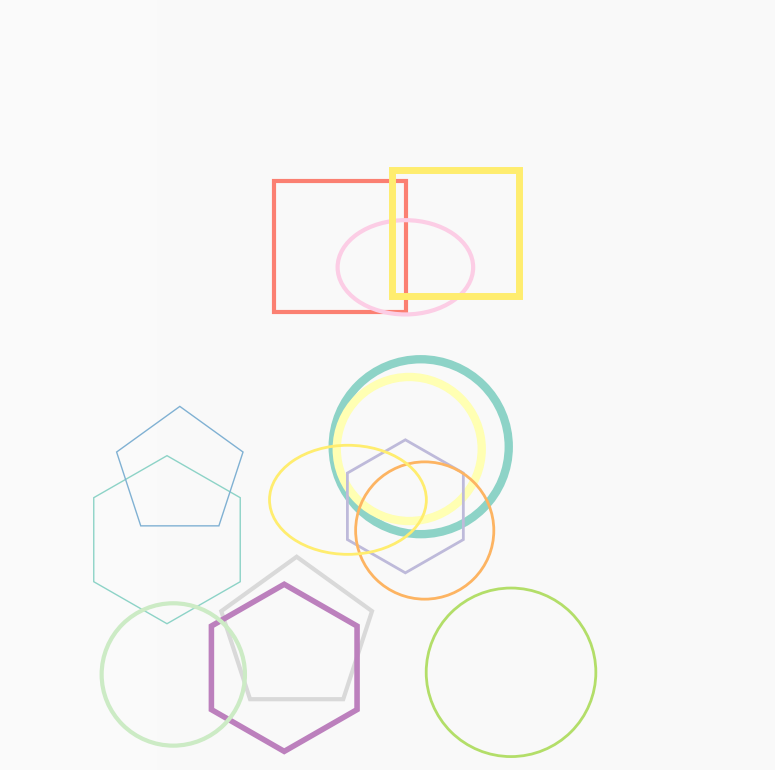[{"shape": "hexagon", "thickness": 0.5, "radius": 0.55, "center": [0.215, 0.299]}, {"shape": "circle", "thickness": 3, "radius": 0.57, "center": [0.543, 0.42]}, {"shape": "circle", "thickness": 3, "radius": 0.47, "center": [0.528, 0.417]}, {"shape": "hexagon", "thickness": 1, "radius": 0.43, "center": [0.523, 0.342]}, {"shape": "square", "thickness": 1.5, "radius": 0.42, "center": [0.439, 0.68]}, {"shape": "pentagon", "thickness": 0.5, "radius": 0.43, "center": [0.232, 0.386]}, {"shape": "circle", "thickness": 1, "radius": 0.45, "center": [0.548, 0.311]}, {"shape": "circle", "thickness": 1, "radius": 0.55, "center": [0.659, 0.127]}, {"shape": "oval", "thickness": 1.5, "radius": 0.44, "center": [0.523, 0.653]}, {"shape": "pentagon", "thickness": 1.5, "radius": 0.51, "center": [0.383, 0.175]}, {"shape": "hexagon", "thickness": 2, "radius": 0.54, "center": [0.367, 0.133]}, {"shape": "circle", "thickness": 1.5, "radius": 0.46, "center": [0.224, 0.124]}, {"shape": "oval", "thickness": 1, "radius": 0.51, "center": [0.449, 0.351]}, {"shape": "square", "thickness": 2.5, "radius": 0.41, "center": [0.588, 0.698]}]